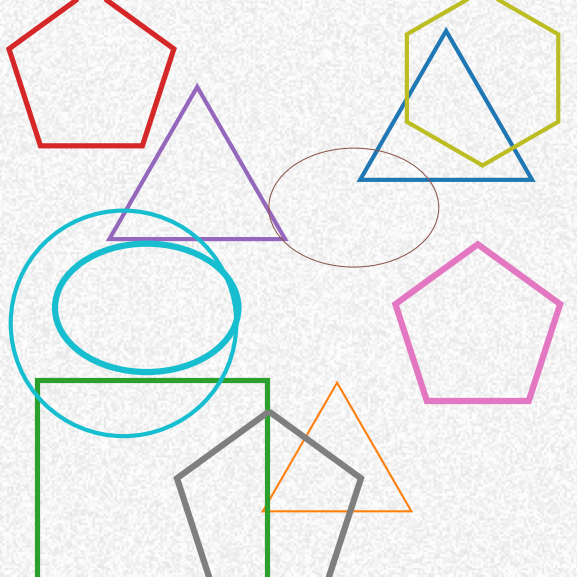[{"shape": "triangle", "thickness": 2, "radius": 0.86, "center": [0.772, 0.774]}, {"shape": "triangle", "thickness": 1, "radius": 0.74, "center": [0.584, 0.188]}, {"shape": "square", "thickness": 2.5, "radius": 1.0, "center": [0.263, 0.141]}, {"shape": "pentagon", "thickness": 2.5, "radius": 0.75, "center": [0.158, 0.868]}, {"shape": "triangle", "thickness": 2, "radius": 0.88, "center": [0.341, 0.673]}, {"shape": "oval", "thickness": 0.5, "radius": 0.74, "center": [0.613, 0.64]}, {"shape": "pentagon", "thickness": 3, "radius": 0.75, "center": [0.827, 0.426]}, {"shape": "pentagon", "thickness": 3, "radius": 0.84, "center": [0.466, 0.119]}, {"shape": "hexagon", "thickness": 2, "radius": 0.76, "center": [0.836, 0.864]}, {"shape": "circle", "thickness": 2, "radius": 0.98, "center": [0.214, 0.439]}, {"shape": "oval", "thickness": 3, "radius": 0.79, "center": [0.254, 0.466]}]